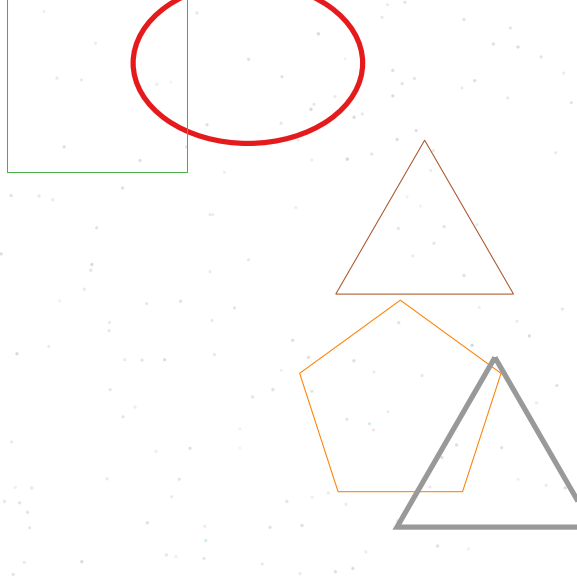[{"shape": "oval", "thickness": 2.5, "radius": 0.99, "center": [0.429, 0.89]}, {"shape": "square", "thickness": 0.5, "radius": 0.78, "center": [0.169, 0.856]}, {"shape": "pentagon", "thickness": 0.5, "radius": 0.92, "center": [0.693, 0.296]}, {"shape": "triangle", "thickness": 0.5, "radius": 0.89, "center": [0.735, 0.579]}, {"shape": "triangle", "thickness": 2.5, "radius": 0.98, "center": [0.857, 0.184]}]